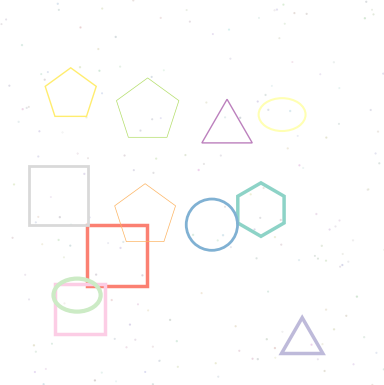[{"shape": "hexagon", "thickness": 2.5, "radius": 0.35, "center": [0.678, 0.456]}, {"shape": "oval", "thickness": 1.5, "radius": 0.3, "center": [0.733, 0.702]}, {"shape": "triangle", "thickness": 2.5, "radius": 0.31, "center": [0.785, 0.113]}, {"shape": "square", "thickness": 2.5, "radius": 0.39, "center": [0.304, 0.337]}, {"shape": "circle", "thickness": 2, "radius": 0.33, "center": [0.55, 0.416]}, {"shape": "pentagon", "thickness": 0.5, "radius": 0.42, "center": [0.377, 0.44]}, {"shape": "pentagon", "thickness": 0.5, "radius": 0.43, "center": [0.384, 0.712]}, {"shape": "square", "thickness": 2.5, "radius": 0.33, "center": [0.208, 0.197]}, {"shape": "square", "thickness": 2, "radius": 0.38, "center": [0.151, 0.493]}, {"shape": "triangle", "thickness": 1, "radius": 0.38, "center": [0.59, 0.667]}, {"shape": "oval", "thickness": 3, "radius": 0.31, "center": [0.2, 0.233]}, {"shape": "pentagon", "thickness": 1, "radius": 0.35, "center": [0.184, 0.754]}]